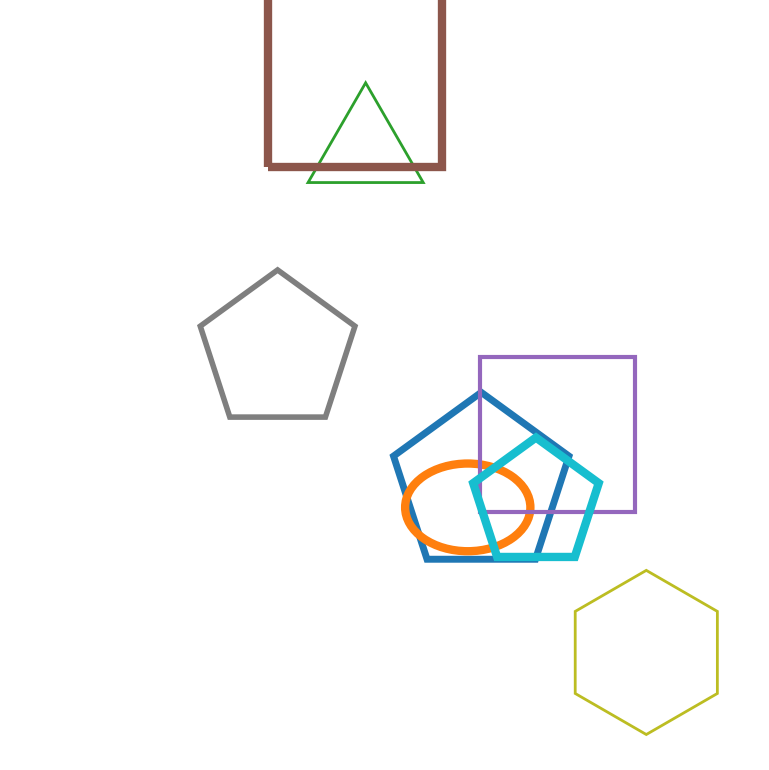[{"shape": "pentagon", "thickness": 2.5, "radius": 0.6, "center": [0.625, 0.371]}, {"shape": "oval", "thickness": 3, "radius": 0.41, "center": [0.607, 0.341]}, {"shape": "triangle", "thickness": 1, "radius": 0.43, "center": [0.475, 0.806]}, {"shape": "square", "thickness": 1.5, "radius": 0.5, "center": [0.725, 0.436]}, {"shape": "square", "thickness": 3, "radius": 0.57, "center": [0.461, 0.896]}, {"shape": "pentagon", "thickness": 2, "radius": 0.53, "center": [0.361, 0.544]}, {"shape": "hexagon", "thickness": 1, "radius": 0.53, "center": [0.839, 0.153]}, {"shape": "pentagon", "thickness": 3, "radius": 0.43, "center": [0.696, 0.346]}]